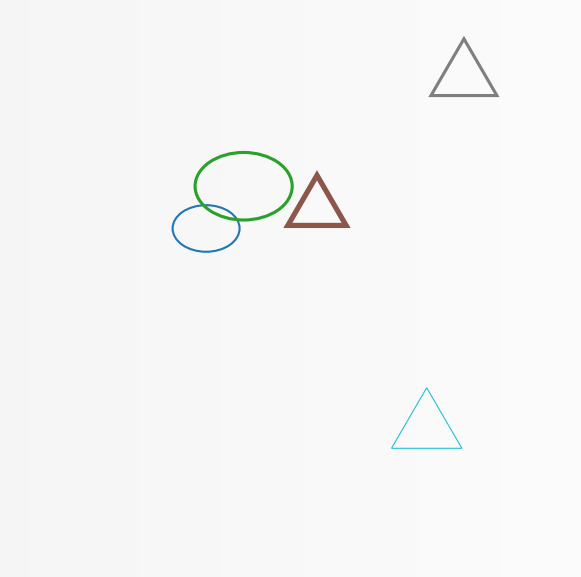[{"shape": "oval", "thickness": 1, "radius": 0.29, "center": [0.355, 0.604]}, {"shape": "oval", "thickness": 1.5, "radius": 0.42, "center": [0.419, 0.677]}, {"shape": "triangle", "thickness": 2.5, "radius": 0.29, "center": [0.545, 0.638]}, {"shape": "triangle", "thickness": 1.5, "radius": 0.33, "center": [0.798, 0.866]}, {"shape": "triangle", "thickness": 0.5, "radius": 0.35, "center": [0.734, 0.258]}]